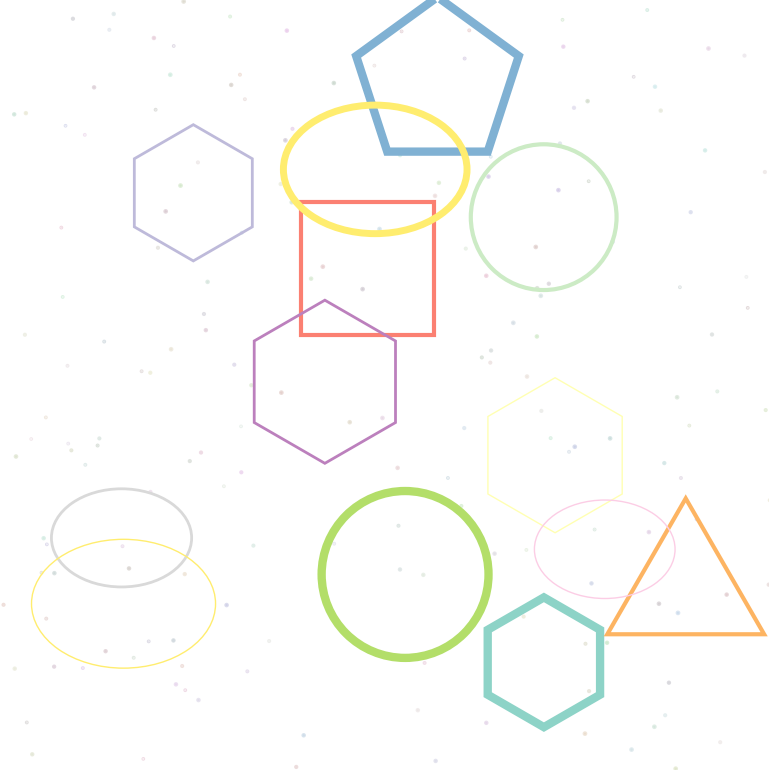[{"shape": "hexagon", "thickness": 3, "radius": 0.42, "center": [0.706, 0.14]}, {"shape": "hexagon", "thickness": 0.5, "radius": 0.5, "center": [0.721, 0.409]}, {"shape": "hexagon", "thickness": 1, "radius": 0.44, "center": [0.251, 0.75]}, {"shape": "square", "thickness": 1.5, "radius": 0.43, "center": [0.477, 0.652]}, {"shape": "pentagon", "thickness": 3, "radius": 0.56, "center": [0.568, 0.893]}, {"shape": "triangle", "thickness": 1.5, "radius": 0.59, "center": [0.891, 0.235]}, {"shape": "circle", "thickness": 3, "radius": 0.54, "center": [0.526, 0.254]}, {"shape": "oval", "thickness": 0.5, "radius": 0.46, "center": [0.785, 0.287]}, {"shape": "oval", "thickness": 1, "radius": 0.46, "center": [0.158, 0.301]}, {"shape": "hexagon", "thickness": 1, "radius": 0.53, "center": [0.422, 0.504]}, {"shape": "circle", "thickness": 1.5, "radius": 0.47, "center": [0.706, 0.718]}, {"shape": "oval", "thickness": 2.5, "radius": 0.6, "center": [0.487, 0.78]}, {"shape": "oval", "thickness": 0.5, "radius": 0.6, "center": [0.16, 0.216]}]